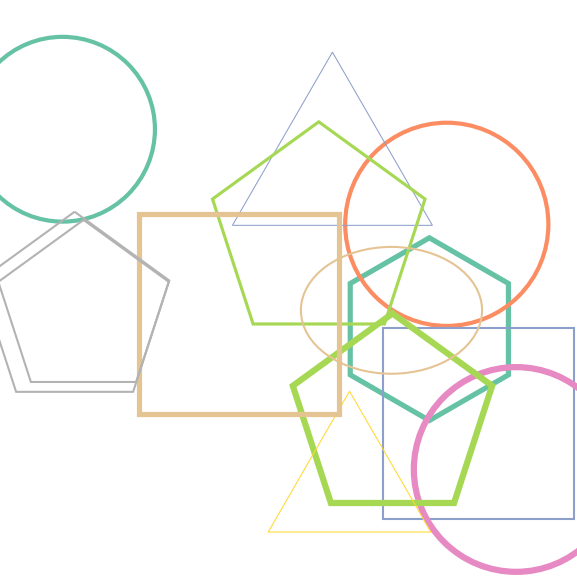[{"shape": "hexagon", "thickness": 2.5, "radius": 0.79, "center": [0.743, 0.429]}, {"shape": "circle", "thickness": 2, "radius": 0.8, "center": [0.108, 0.775]}, {"shape": "circle", "thickness": 2, "radius": 0.88, "center": [0.774, 0.611]}, {"shape": "square", "thickness": 1, "radius": 0.83, "center": [0.829, 0.265]}, {"shape": "triangle", "thickness": 0.5, "radius": 1.0, "center": [0.576, 0.709]}, {"shape": "circle", "thickness": 3, "radius": 0.89, "center": [0.894, 0.186]}, {"shape": "pentagon", "thickness": 1.5, "radius": 0.97, "center": [0.552, 0.595]}, {"shape": "pentagon", "thickness": 3, "radius": 0.91, "center": [0.68, 0.275]}, {"shape": "triangle", "thickness": 0.5, "radius": 0.81, "center": [0.605, 0.159]}, {"shape": "oval", "thickness": 1, "radius": 0.78, "center": [0.678, 0.462]}, {"shape": "square", "thickness": 2.5, "radius": 0.87, "center": [0.414, 0.456]}, {"shape": "pentagon", "thickness": 1, "radius": 0.78, "center": [0.145, 0.463]}, {"shape": "pentagon", "thickness": 1, "radius": 0.86, "center": [0.129, 0.46]}]